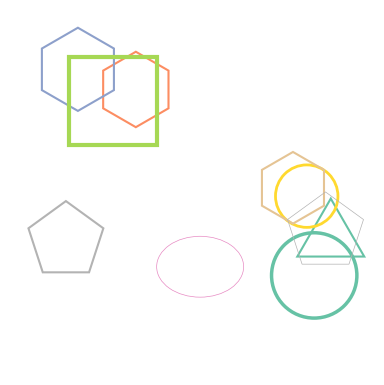[{"shape": "triangle", "thickness": 1.5, "radius": 0.5, "center": [0.859, 0.384]}, {"shape": "circle", "thickness": 2.5, "radius": 0.55, "center": [0.816, 0.285]}, {"shape": "hexagon", "thickness": 1.5, "radius": 0.49, "center": [0.353, 0.768]}, {"shape": "hexagon", "thickness": 1.5, "radius": 0.54, "center": [0.202, 0.82]}, {"shape": "oval", "thickness": 0.5, "radius": 0.56, "center": [0.52, 0.307]}, {"shape": "square", "thickness": 3, "radius": 0.57, "center": [0.295, 0.738]}, {"shape": "circle", "thickness": 2, "radius": 0.41, "center": [0.797, 0.491]}, {"shape": "hexagon", "thickness": 1.5, "radius": 0.47, "center": [0.761, 0.512]}, {"shape": "pentagon", "thickness": 0.5, "radius": 0.52, "center": [0.846, 0.398]}, {"shape": "pentagon", "thickness": 1.5, "radius": 0.51, "center": [0.171, 0.375]}]